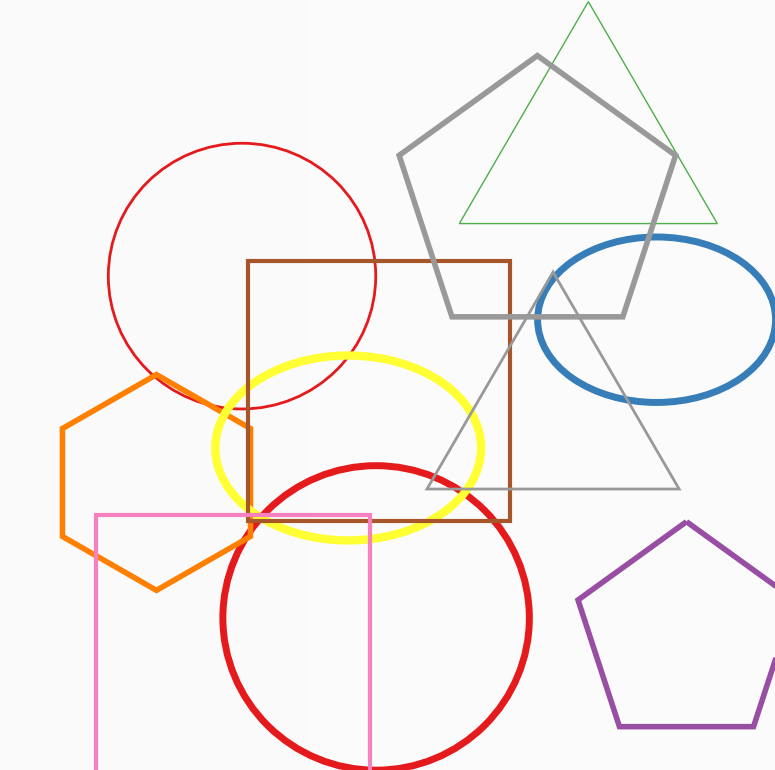[{"shape": "circle", "thickness": 2.5, "radius": 0.99, "center": [0.485, 0.198]}, {"shape": "circle", "thickness": 1, "radius": 0.86, "center": [0.312, 0.641]}, {"shape": "oval", "thickness": 2.5, "radius": 0.77, "center": [0.847, 0.585]}, {"shape": "triangle", "thickness": 0.5, "radius": 0.96, "center": [0.759, 0.806]}, {"shape": "pentagon", "thickness": 2, "radius": 0.74, "center": [0.886, 0.175]}, {"shape": "hexagon", "thickness": 2, "radius": 0.7, "center": [0.202, 0.373]}, {"shape": "oval", "thickness": 3, "radius": 0.86, "center": [0.449, 0.418]}, {"shape": "square", "thickness": 1.5, "radius": 0.84, "center": [0.489, 0.493]}, {"shape": "square", "thickness": 1.5, "radius": 0.89, "center": [0.301, 0.154]}, {"shape": "triangle", "thickness": 1, "radius": 0.94, "center": [0.714, 0.459]}, {"shape": "pentagon", "thickness": 2, "radius": 0.94, "center": [0.693, 0.74]}]